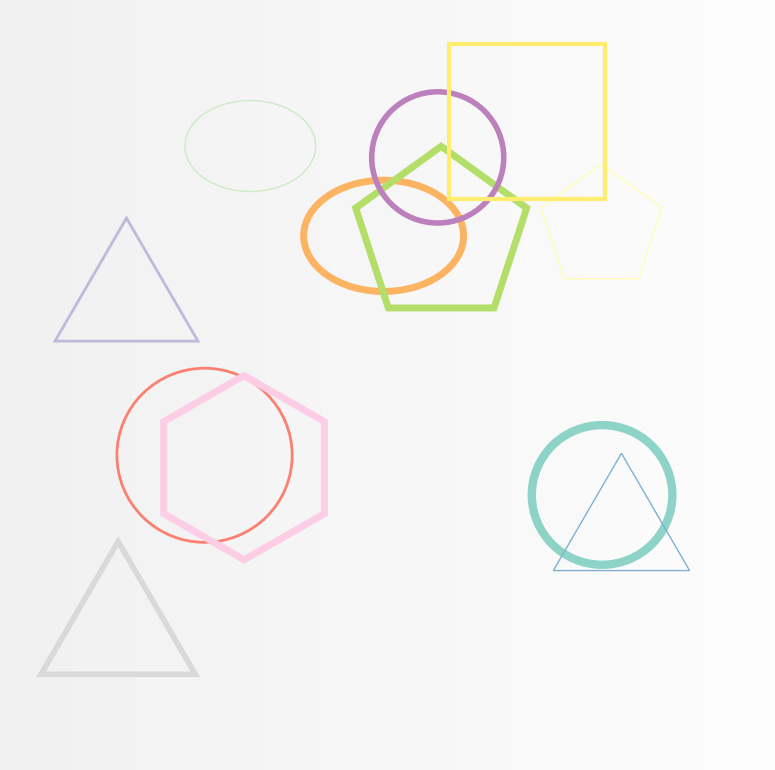[{"shape": "circle", "thickness": 3, "radius": 0.45, "center": [0.777, 0.357]}, {"shape": "pentagon", "thickness": 0.5, "radius": 0.41, "center": [0.776, 0.705]}, {"shape": "triangle", "thickness": 1, "radius": 0.53, "center": [0.163, 0.61]}, {"shape": "circle", "thickness": 1, "radius": 0.57, "center": [0.264, 0.409]}, {"shape": "triangle", "thickness": 0.5, "radius": 0.51, "center": [0.802, 0.31]}, {"shape": "oval", "thickness": 2.5, "radius": 0.52, "center": [0.495, 0.694]}, {"shape": "pentagon", "thickness": 2.5, "radius": 0.58, "center": [0.569, 0.694]}, {"shape": "hexagon", "thickness": 2.5, "radius": 0.6, "center": [0.315, 0.393]}, {"shape": "triangle", "thickness": 2, "radius": 0.57, "center": [0.152, 0.182]}, {"shape": "circle", "thickness": 2, "radius": 0.43, "center": [0.565, 0.796]}, {"shape": "oval", "thickness": 0.5, "radius": 0.42, "center": [0.323, 0.81]}, {"shape": "square", "thickness": 1.5, "radius": 0.5, "center": [0.68, 0.842]}]